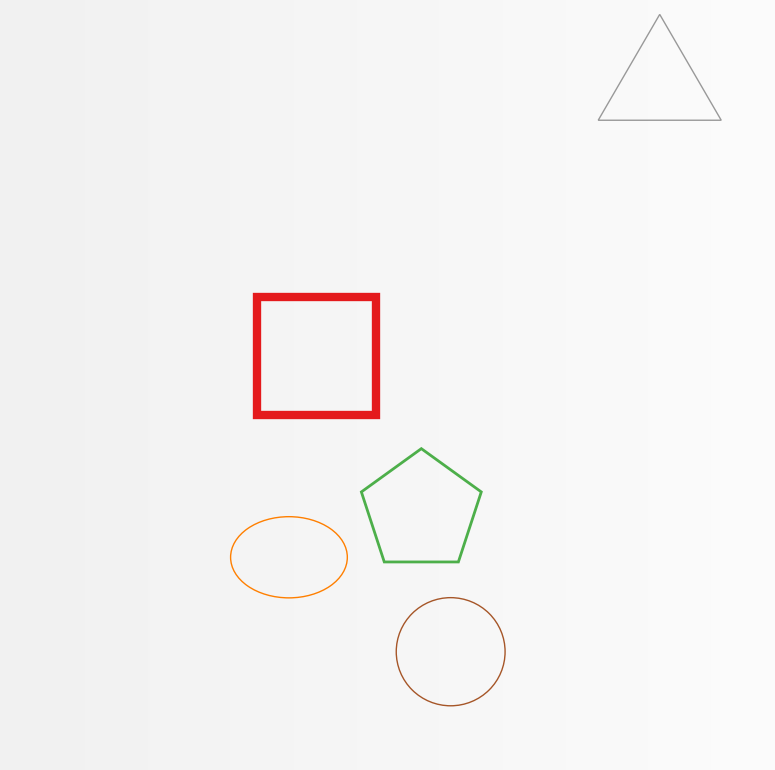[{"shape": "square", "thickness": 3, "radius": 0.39, "center": [0.409, 0.538]}, {"shape": "pentagon", "thickness": 1, "radius": 0.41, "center": [0.544, 0.336]}, {"shape": "oval", "thickness": 0.5, "radius": 0.38, "center": [0.373, 0.276]}, {"shape": "circle", "thickness": 0.5, "radius": 0.35, "center": [0.582, 0.154]}, {"shape": "triangle", "thickness": 0.5, "radius": 0.46, "center": [0.851, 0.89]}]